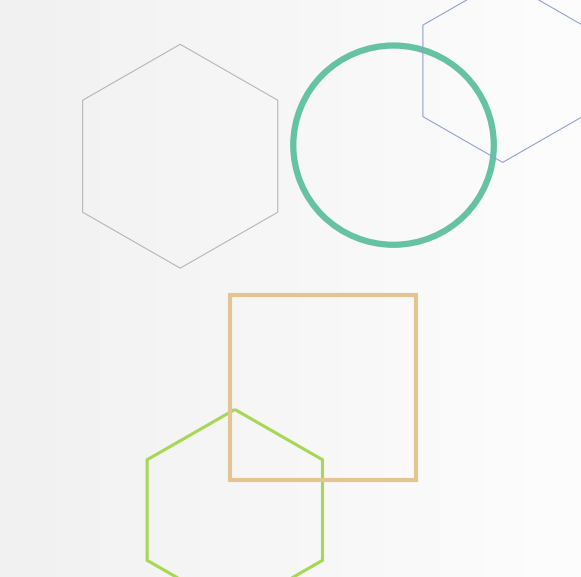[{"shape": "circle", "thickness": 3, "radius": 0.86, "center": [0.677, 0.748]}, {"shape": "hexagon", "thickness": 0.5, "radius": 0.79, "center": [0.865, 0.876]}, {"shape": "hexagon", "thickness": 1.5, "radius": 0.87, "center": [0.404, 0.116]}, {"shape": "square", "thickness": 2, "radius": 0.8, "center": [0.555, 0.327]}, {"shape": "hexagon", "thickness": 0.5, "radius": 0.97, "center": [0.31, 0.729]}]